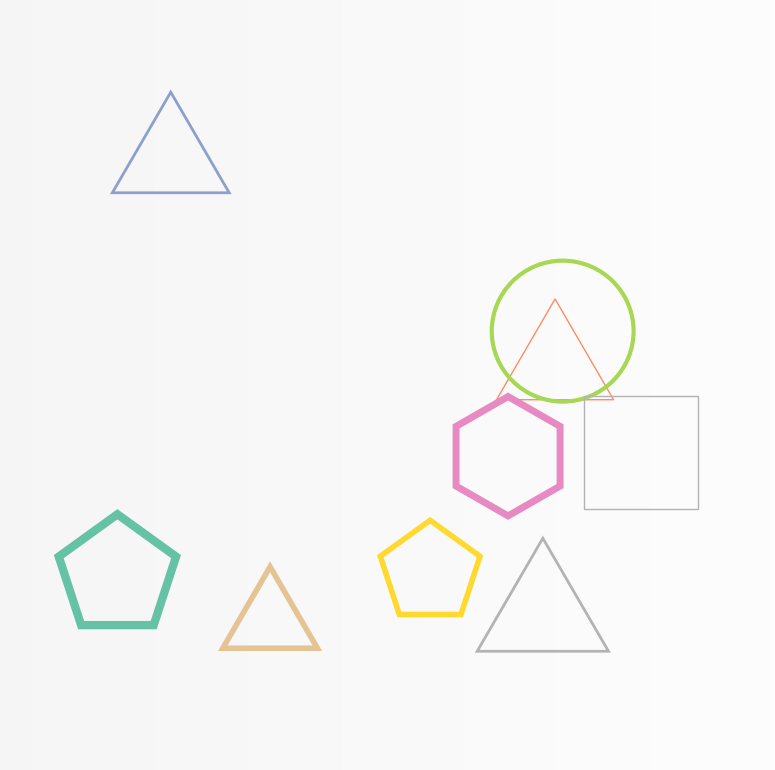[{"shape": "pentagon", "thickness": 3, "radius": 0.4, "center": [0.151, 0.253]}, {"shape": "triangle", "thickness": 0.5, "radius": 0.44, "center": [0.716, 0.524]}, {"shape": "triangle", "thickness": 1, "radius": 0.44, "center": [0.22, 0.793]}, {"shape": "hexagon", "thickness": 2.5, "radius": 0.39, "center": [0.656, 0.408]}, {"shape": "circle", "thickness": 1.5, "radius": 0.46, "center": [0.726, 0.57]}, {"shape": "pentagon", "thickness": 2, "radius": 0.34, "center": [0.555, 0.257]}, {"shape": "triangle", "thickness": 2, "radius": 0.35, "center": [0.349, 0.193]}, {"shape": "triangle", "thickness": 1, "radius": 0.49, "center": [0.7, 0.203]}, {"shape": "square", "thickness": 0.5, "radius": 0.37, "center": [0.828, 0.412]}]